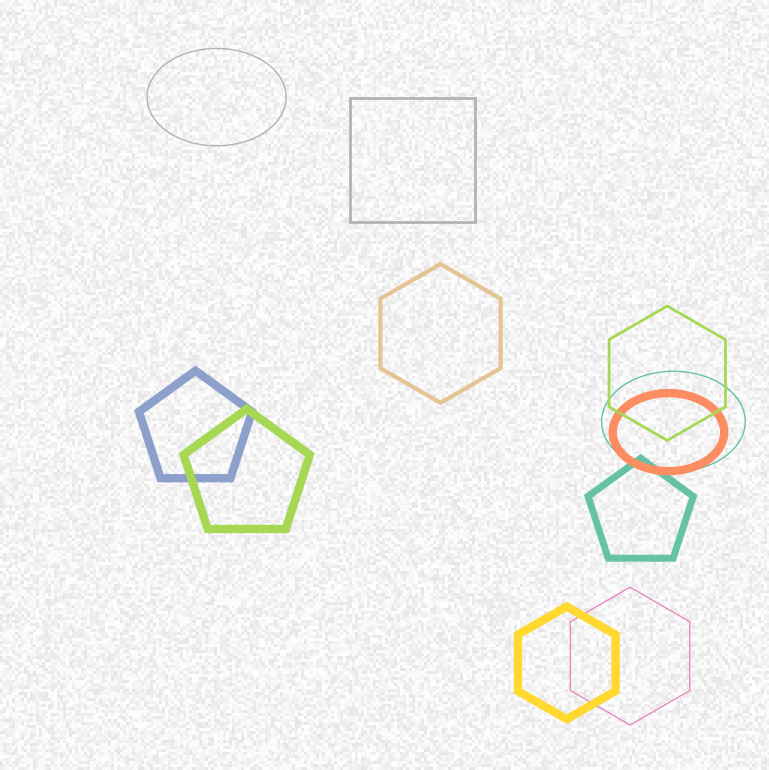[{"shape": "pentagon", "thickness": 2.5, "radius": 0.36, "center": [0.832, 0.333]}, {"shape": "oval", "thickness": 0.5, "radius": 0.47, "center": [0.875, 0.453]}, {"shape": "oval", "thickness": 3, "radius": 0.36, "center": [0.868, 0.439]}, {"shape": "pentagon", "thickness": 3, "radius": 0.39, "center": [0.254, 0.441]}, {"shape": "hexagon", "thickness": 0.5, "radius": 0.45, "center": [0.818, 0.148]}, {"shape": "pentagon", "thickness": 3, "radius": 0.43, "center": [0.32, 0.383]}, {"shape": "hexagon", "thickness": 1, "radius": 0.44, "center": [0.867, 0.515]}, {"shape": "hexagon", "thickness": 3, "radius": 0.37, "center": [0.736, 0.139]}, {"shape": "hexagon", "thickness": 1.5, "radius": 0.45, "center": [0.572, 0.567]}, {"shape": "square", "thickness": 1, "radius": 0.4, "center": [0.535, 0.792]}, {"shape": "oval", "thickness": 0.5, "radius": 0.45, "center": [0.281, 0.874]}]